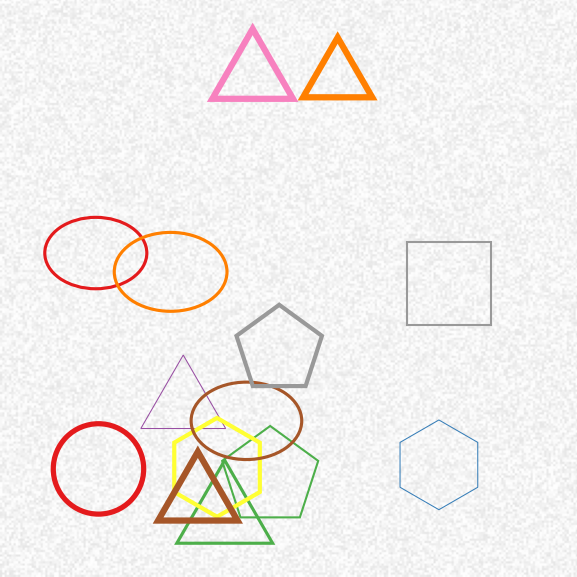[{"shape": "circle", "thickness": 2.5, "radius": 0.39, "center": [0.171, 0.187]}, {"shape": "oval", "thickness": 1.5, "radius": 0.44, "center": [0.166, 0.561]}, {"shape": "hexagon", "thickness": 0.5, "radius": 0.39, "center": [0.76, 0.194]}, {"shape": "triangle", "thickness": 1.5, "radius": 0.48, "center": [0.389, 0.106]}, {"shape": "pentagon", "thickness": 1, "radius": 0.44, "center": [0.468, 0.174]}, {"shape": "triangle", "thickness": 0.5, "radius": 0.42, "center": [0.317, 0.3]}, {"shape": "oval", "thickness": 1.5, "radius": 0.49, "center": [0.295, 0.528]}, {"shape": "triangle", "thickness": 3, "radius": 0.35, "center": [0.585, 0.865]}, {"shape": "hexagon", "thickness": 2, "radius": 0.43, "center": [0.376, 0.19]}, {"shape": "triangle", "thickness": 3, "radius": 0.4, "center": [0.343, 0.137]}, {"shape": "oval", "thickness": 1.5, "radius": 0.48, "center": [0.427, 0.27]}, {"shape": "triangle", "thickness": 3, "radius": 0.4, "center": [0.438, 0.868]}, {"shape": "pentagon", "thickness": 2, "radius": 0.39, "center": [0.483, 0.394]}, {"shape": "square", "thickness": 1, "radius": 0.36, "center": [0.777, 0.508]}]